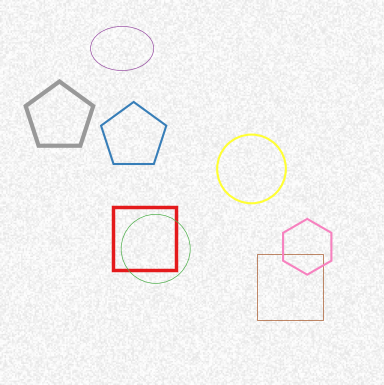[{"shape": "square", "thickness": 2.5, "radius": 0.41, "center": [0.375, 0.38]}, {"shape": "pentagon", "thickness": 1.5, "radius": 0.45, "center": [0.347, 0.646]}, {"shape": "circle", "thickness": 0.5, "radius": 0.45, "center": [0.404, 0.354]}, {"shape": "oval", "thickness": 0.5, "radius": 0.41, "center": [0.317, 0.874]}, {"shape": "circle", "thickness": 1.5, "radius": 0.45, "center": [0.653, 0.561]}, {"shape": "square", "thickness": 0.5, "radius": 0.43, "center": [0.753, 0.254]}, {"shape": "hexagon", "thickness": 1.5, "radius": 0.36, "center": [0.798, 0.359]}, {"shape": "pentagon", "thickness": 3, "radius": 0.46, "center": [0.154, 0.696]}]